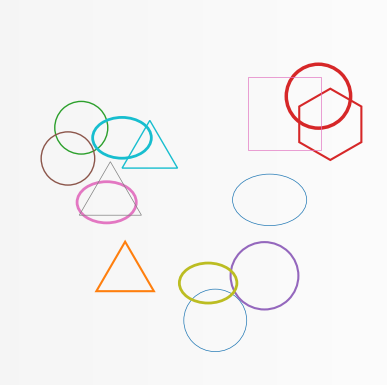[{"shape": "circle", "thickness": 0.5, "radius": 0.41, "center": [0.556, 0.168]}, {"shape": "oval", "thickness": 0.5, "radius": 0.48, "center": [0.696, 0.481]}, {"shape": "triangle", "thickness": 1.5, "radius": 0.43, "center": [0.323, 0.287]}, {"shape": "circle", "thickness": 1, "radius": 0.34, "center": [0.21, 0.668]}, {"shape": "hexagon", "thickness": 1.5, "radius": 0.46, "center": [0.852, 0.677]}, {"shape": "circle", "thickness": 2.5, "radius": 0.42, "center": [0.822, 0.75]}, {"shape": "circle", "thickness": 1.5, "radius": 0.44, "center": [0.683, 0.284]}, {"shape": "circle", "thickness": 1, "radius": 0.35, "center": [0.175, 0.588]}, {"shape": "square", "thickness": 0.5, "radius": 0.47, "center": [0.733, 0.706]}, {"shape": "oval", "thickness": 2, "radius": 0.38, "center": [0.275, 0.475]}, {"shape": "triangle", "thickness": 0.5, "radius": 0.46, "center": [0.285, 0.487]}, {"shape": "oval", "thickness": 2, "radius": 0.37, "center": [0.537, 0.265]}, {"shape": "triangle", "thickness": 1, "radius": 0.41, "center": [0.387, 0.605]}, {"shape": "oval", "thickness": 2, "radius": 0.38, "center": [0.315, 0.642]}]